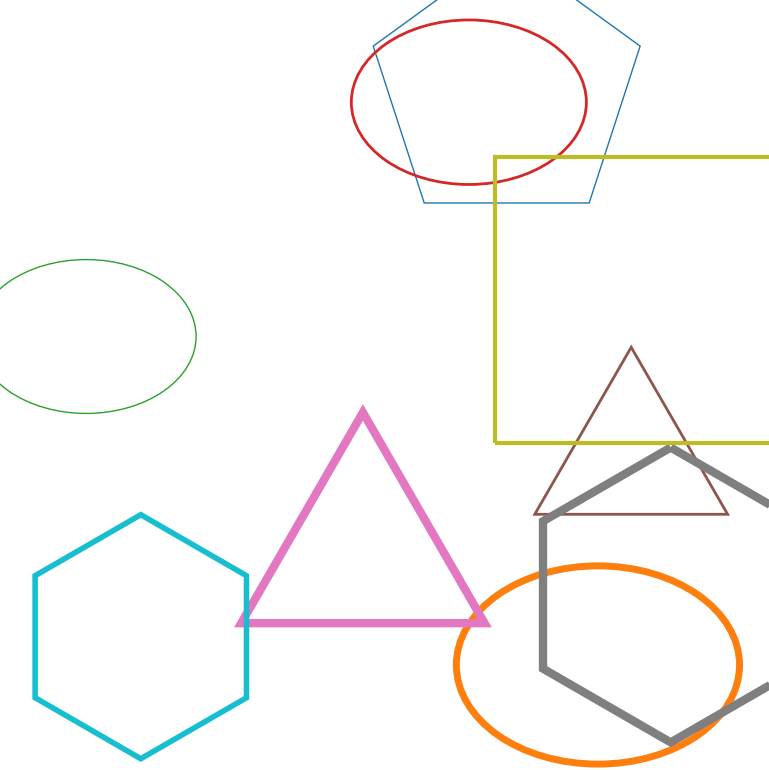[{"shape": "pentagon", "thickness": 0.5, "radius": 0.91, "center": [0.658, 0.884]}, {"shape": "oval", "thickness": 2.5, "radius": 0.92, "center": [0.777, 0.136]}, {"shape": "oval", "thickness": 0.5, "radius": 0.71, "center": [0.112, 0.563]}, {"shape": "oval", "thickness": 1, "radius": 0.76, "center": [0.609, 0.867]}, {"shape": "triangle", "thickness": 1, "radius": 0.72, "center": [0.82, 0.404]}, {"shape": "triangle", "thickness": 3, "radius": 0.91, "center": [0.471, 0.282]}, {"shape": "hexagon", "thickness": 3, "radius": 0.96, "center": [0.871, 0.227]}, {"shape": "square", "thickness": 1.5, "radius": 0.93, "center": [0.829, 0.611]}, {"shape": "hexagon", "thickness": 2, "radius": 0.79, "center": [0.183, 0.173]}]